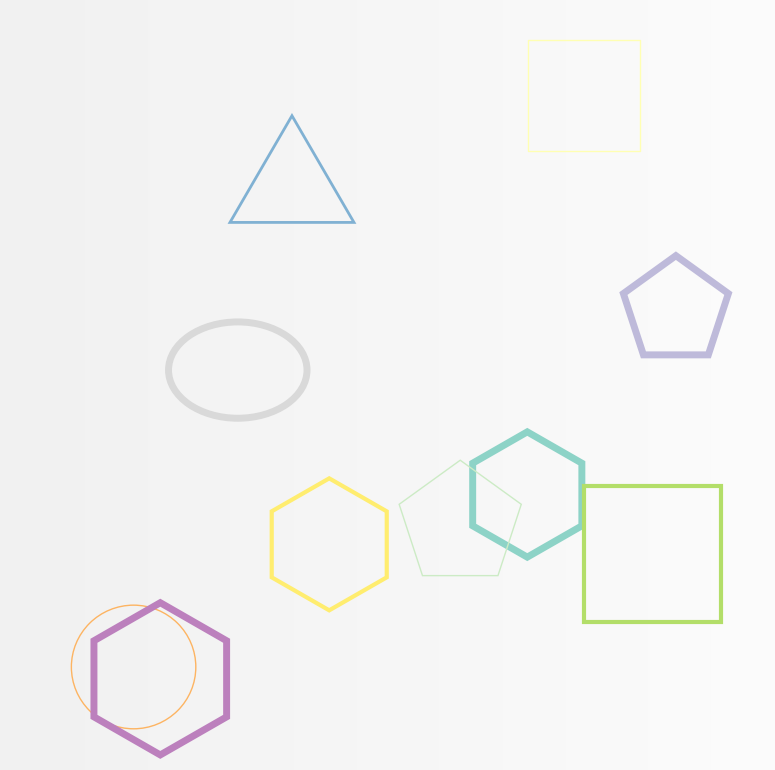[{"shape": "hexagon", "thickness": 2.5, "radius": 0.41, "center": [0.68, 0.358]}, {"shape": "square", "thickness": 0.5, "radius": 0.36, "center": [0.754, 0.876]}, {"shape": "pentagon", "thickness": 2.5, "radius": 0.36, "center": [0.872, 0.597]}, {"shape": "triangle", "thickness": 1, "radius": 0.46, "center": [0.377, 0.757]}, {"shape": "circle", "thickness": 0.5, "radius": 0.4, "center": [0.172, 0.134]}, {"shape": "square", "thickness": 1.5, "radius": 0.44, "center": [0.842, 0.281]}, {"shape": "oval", "thickness": 2.5, "radius": 0.45, "center": [0.307, 0.519]}, {"shape": "hexagon", "thickness": 2.5, "radius": 0.49, "center": [0.207, 0.118]}, {"shape": "pentagon", "thickness": 0.5, "radius": 0.41, "center": [0.594, 0.319]}, {"shape": "hexagon", "thickness": 1.5, "radius": 0.43, "center": [0.425, 0.293]}]